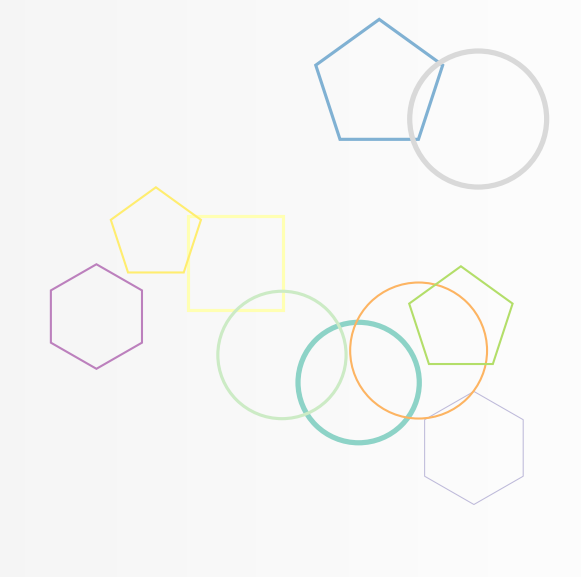[{"shape": "circle", "thickness": 2.5, "radius": 0.52, "center": [0.617, 0.337]}, {"shape": "square", "thickness": 1.5, "radius": 0.41, "center": [0.405, 0.543]}, {"shape": "hexagon", "thickness": 0.5, "radius": 0.49, "center": [0.815, 0.223]}, {"shape": "pentagon", "thickness": 1.5, "radius": 0.57, "center": [0.652, 0.851]}, {"shape": "circle", "thickness": 1, "radius": 0.59, "center": [0.72, 0.392]}, {"shape": "pentagon", "thickness": 1, "radius": 0.47, "center": [0.793, 0.444]}, {"shape": "circle", "thickness": 2.5, "radius": 0.59, "center": [0.823, 0.793]}, {"shape": "hexagon", "thickness": 1, "radius": 0.45, "center": [0.166, 0.451]}, {"shape": "circle", "thickness": 1.5, "radius": 0.55, "center": [0.485, 0.384]}, {"shape": "pentagon", "thickness": 1, "radius": 0.41, "center": [0.268, 0.593]}]